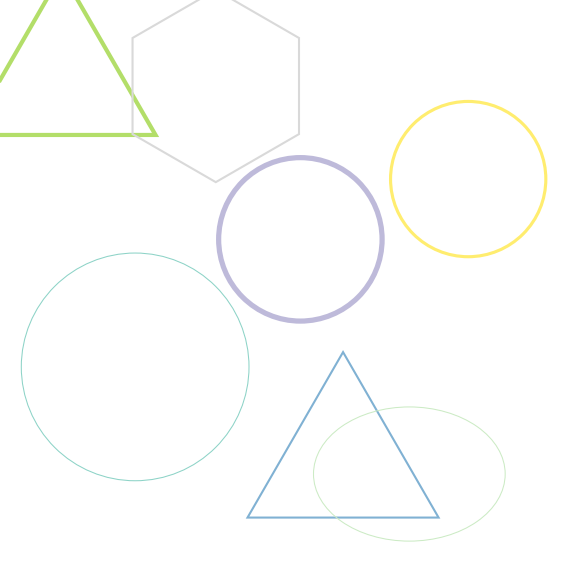[{"shape": "circle", "thickness": 0.5, "radius": 0.99, "center": [0.234, 0.364]}, {"shape": "circle", "thickness": 2.5, "radius": 0.71, "center": [0.52, 0.585]}, {"shape": "triangle", "thickness": 1, "radius": 0.96, "center": [0.594, 0.198]}, {"shape": "triangle", "thickness": 2, "radius": 0.94, "center": [0.107, 0.859]}, {"shape": "hexagon", "thickness": 1, "radius": 0.83, "center": [0.374, 0.85]}, {"shape": "oval", "thickness": 0.5, "radius": 0.83, "center": [0.709, 0.178]}, {"shape": "circle", "thickness": 1.5, "radius": 0.67, "center": [0.811, 0.689]}]